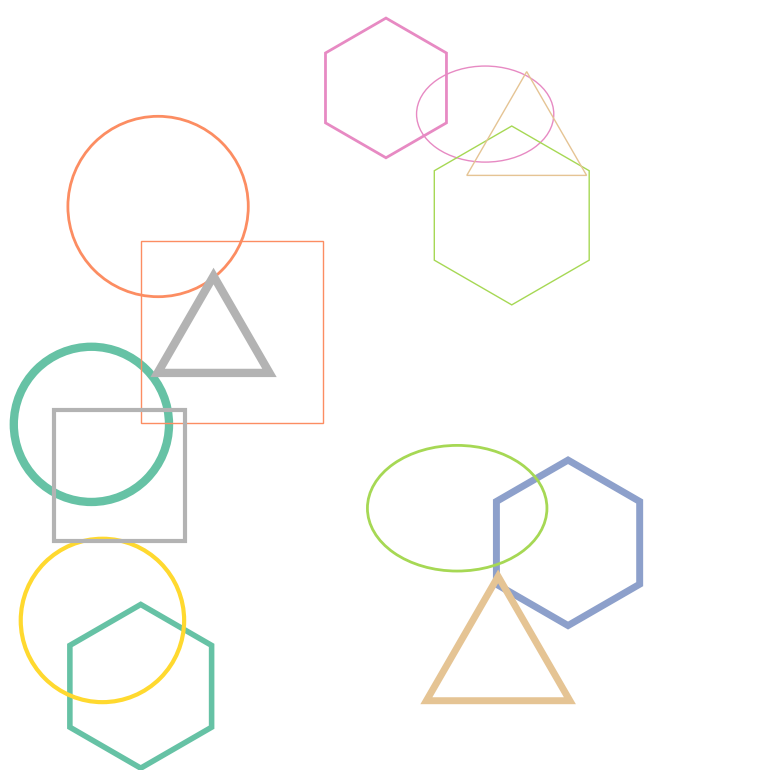[{"shape": "circle", "thickness": 3, "radius": 0.5, "center": [0.119, 0.449]}, {"shape": "hexagon", "thickness": 2, "radius": 0.53, "center": [0.183, 0.109]}, {"shape": "circle", "thickness": 1, "radius": 0.59, "center": [0.205, 0.732]}, {"shape": "square", "thickness": 0.5, "radius": 0.59, "center": [0.302, 0.569]}, {"shape": "hexagon", "thickness": 2.5, "radius": 0.54, "center": [0.738, 0.295]}, {"shape": "oval", "thickness": 0.5, "radius": 0.45, "center": [0.63, 0.852]}, {"shape": "hexagon", "thickness": 1, "radius": 0.45, "center": [0.501, 0.886]}, {"shape": "hexagon", "thickness": 0.5, "radius": 0.58, "center": [0.665, 0.72]}, {"shape": "oval", "thickness": 1, "radius": 0.58, "center": [0.594, 0.34]}, {"shape": "circle", "thickness": 1.5, "radius": 0.53, "center": [0.133, 0.194]}, {"shape": "triangle", "thickness": 2.5, "radius": 0.54, "center": [0.647, 0.144]}, {"shape": "triangle", "thickness": 0.5, "radius": 0.45, "center": [0.684, 0.817]}, {"shape": "triangle", "thickness": 3, "radius": 0.42, "center": [0.277, 0.558]}, {"shape": "square", "thickness": 1.5, "radius": 0.42, "center": [0.155, 0.382]}]